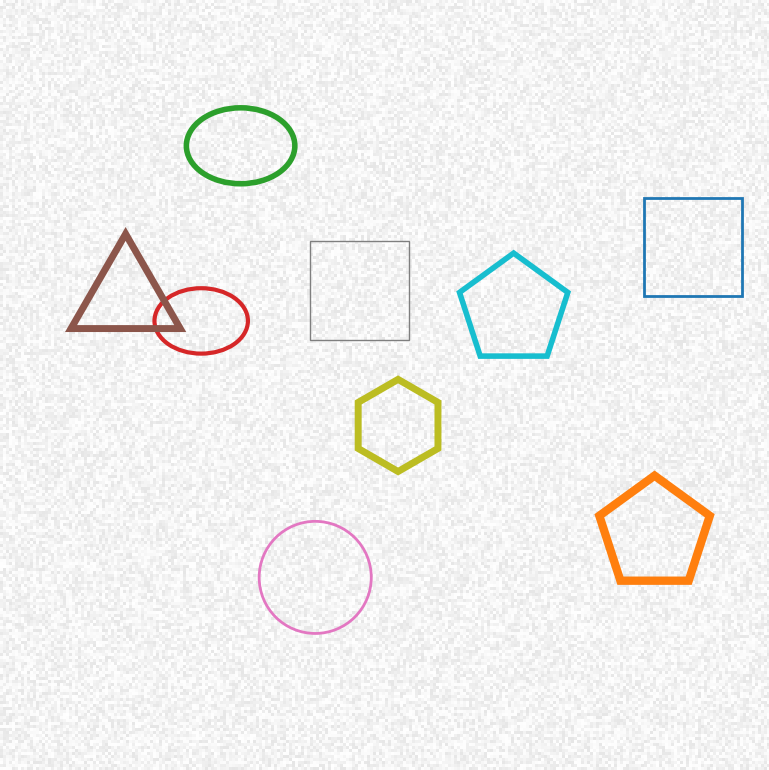[{"shape": "square", "thickness": 1, "radius": 0.32, "center": [0.9, 0.679]}, {"shape": "pentagon", "thickness": 3, "radius": 0.38, "center": [0.85, 0.307]}, {"shape": "oval", "thickness": 2, "radius": 0.35, "center": [0.312, 0.811]}, {"shape": "oval", "thickness": 1.5, "radius": 0.3, "center": [0.261, 0.583]}, {"shape": "triangle", "thickness": 2.5, "radius": 0.41, "center": [0.163, 0.614]}, {"shape": "circle", "thickness": 1, "radius": 0.36, "center": [0.409, 0.25]}, {"shape": "square", "thickness": 0.5, "radius": 0.32, "center": [0.467, 0.623]}, {"shape": "hexagon", "thickness": 2.5, "radius": 0.3, "center": [0.517, 0.447]}, {"shape": "pentagon", "thickness": 2, "radius": 0.37, "center": [0.667, 0.597]}]